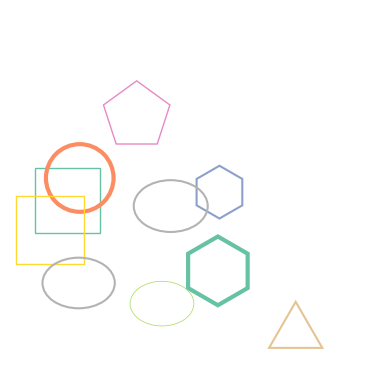[{"shape": "hexagon", "thickness": 3, "radius": 0.45, "center": [0.566, 0.296]}, {"shape": "square", "thickness": 1, "radius": 0.42, "center": [0.176, 0.48]}, {"shape": "circle", "thickness": 3, "radius": 0.44, "center": [0.207, 0.538]}, {"shape": "hexagon", "thickness": 1.5, "radius": 0.34, "center": [0.57, 0.501]}, {"shape": "pentagon", "thickness": 1, "radius": 0.45, "center": [0.355, 0.699]}, {"shape": "oval", "thickness": 0.5, "radius": 0.41, "center": [0.421, 0.211]}, {"shape": "square", "thickness": 1, "radius": 0.44, "center": [0.129, 0.403]}, {"shape": "triangle", "thickness": 1.5, "radius": 0.4, "center": [0.768, 0.136]}, {"shape": "oval", "thickness": 1.5, "radius": 0.47, "center": [0.204, 0.265]}, {"shape": "oval", "thickness": 1.5, "radius": 0.48, "center": [0.443, 0.465]}]